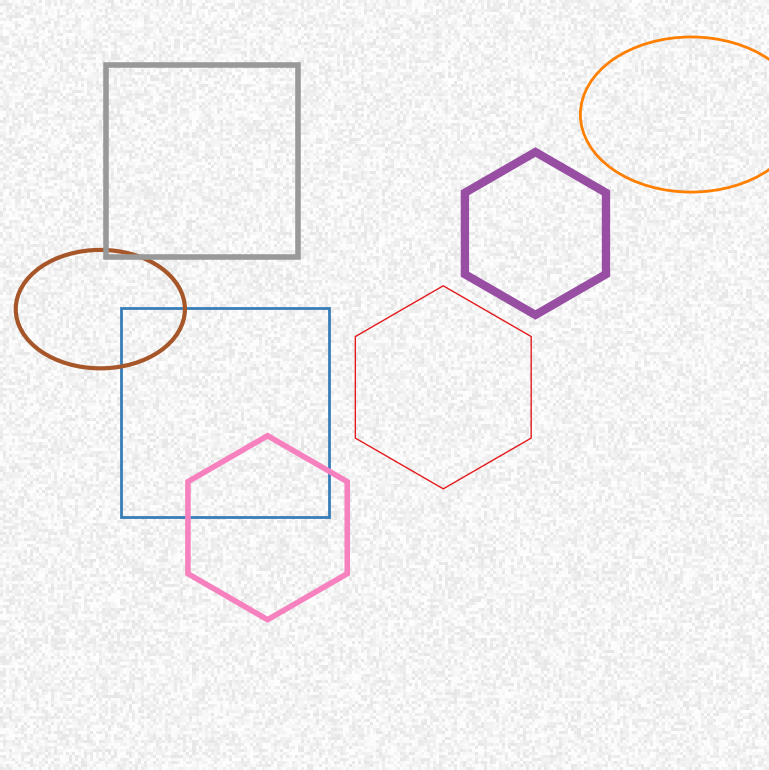[{"shape": "hexagon", "thickness": 0.5, "radius": 0.66, "center": [0.576, 0.497]}, {"shape": "square", "thickness": 1, "radius": 0.68, "center": [0.292, 0.465]}, {"shape": "hexagon", "thickness": 3, "radius": 0.53, "center": [0.695, 0.697]}, {"shape": "oval", "thickness": 1, "radius": 0.72, "center": [0.898, 0.851]}, {"shape": "oval", "thickness": 1.5, "radius": 0.55, "center": [0.13, 0.599]}, {"shape": "hexagon", "thickness": 2, "radius": 0.6, "center": [0.348, 0.315]}, {"shape": "square", "thickness": 2, "radius": 0.62, "center": [0.262, 0.791]}]